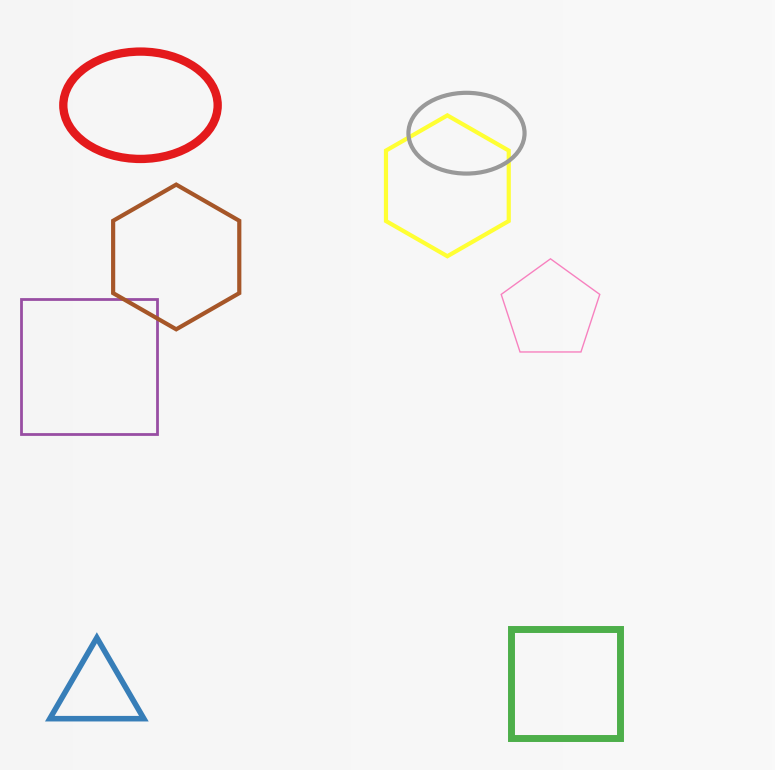[{"shape": "oval", "thickness": 3, "radius": 0.5, "center": [0.181, 0.863]}, {"shape": "triangle", "thickness": 2, "radius": 0.35, "center": [0.125, 0.102]}, {"shape": "square", "thickness": 2.5, "radius": 0.35, "center": [0.73, 0.112]}, {"shape": "square", "thickness": 1, "radius": 0.44, "center": [0.115, 0.524]}, {"shape": "hexagon", "thickness": 1.5, "radius": 0.46, "center": [0.577, 0.759]}, {"shape": "hexagon", "thickness": 1.5, "radius": 0.47, "center": [0.227, 0.666]}, {"shape": "pentagon", "thickness": 0.5, "radius": 0.33, "center": [0.71, 0.597]}, {"shape": "oval", "thickness": 1.5, "radius": 0.37, "center": [0.602, 0.827]}]